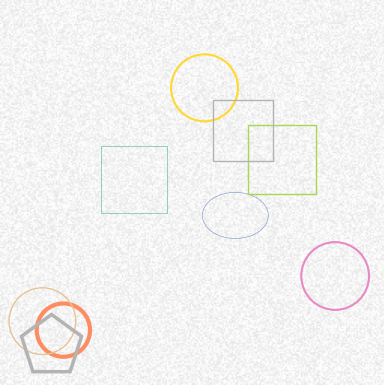[{"shape": "square", "thickness": 0.5, "radius": 0.43, "center": [0.349, 0.534]}, {"shape": "circle", "thickness": 3, "radius": 0.35, "center": [0.165, 0.143]}, {"shape": "oval", "thickness": 0.5, "radius": 0.43, "center": [0.611, 0.44]}, {"shape": "circle", "thickness": 1.5, "radius": 0.44, "center": [0.871, 0.283]}, {"shape": "square", "thickness": 1, "radius": 0.45, "center": [0.733, 0.586]}, {"shape": "circle", "thickness": 1.5, "radius": 0.43, "center": [0.531, 0.772]}, {"shape": "circle", "thickness": 1, "radius": 0.43, "center": [0.11, 0.166]}, {"shape": "pentagon", "thickness": 2.5, "radius": 0.41, "center": [0.134, 0.101]}, {"shape": "square", "thickness": 1, "radius": 0.39, "center": [0.63, 0.661]}]